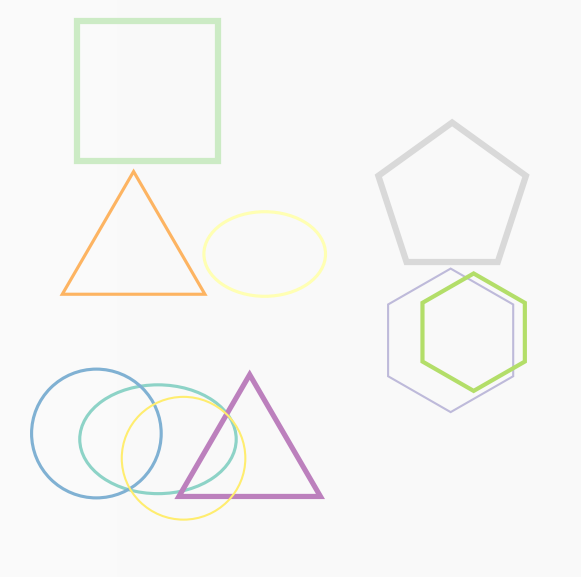[{"shape": "oval", "thickness": 1.5, "radius": 0.67, "center": [0.272, 0.239]}, {"shape": "oval", "thickness": 1.5, "radius": 0.52, "center": [0.455, 0.559]}, {"shape": "hexagon", "thickness": 1, "radius": 0.62, "center": [0.775, 0.41]}, {"shape": "circle", "thickness": 1.5, "radius": 0.56, "center": [0.166, 0.248]}, {"shape": "triangle", "thickness": 1.5, "radius": 0.71, "center": [0.23, 0.56]}, {"shape": "hexagon", "thickness": 2, "radius": 0.51, "center": [0.815, 0.424]}, {"shape": "pentagon", "thickness": 3, "radius": 0.67, "center": [0.778, 0.653]}, {"shape": "triangle", "thickness": 2.5, "radius": 0.7, "center": [0.43, 0.21]}, {"shape": "square", "thickness": 3, "radius": 0.61, "center": [0.253, 0.841]}, {"shape": "circle", "thickness": 1, "radius": 0.53, "center": [0.316, 0.206]}]